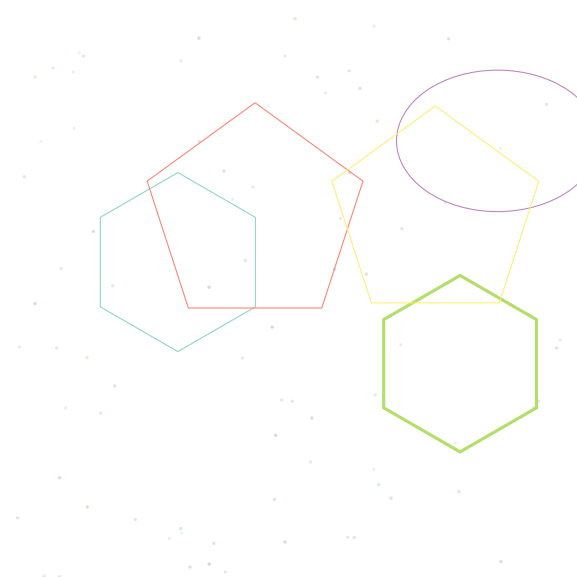[{"shape": "hexagon", "thickness": 0.5, "radius": 0.78, "center": [0.308, 0.545]}, {"shape": "pentagon", "thickness": 0.5, "radius": 0.98, "center": [0.442, 0.625]}, {"shape": "hexagon", "thickness": 1.5, "radius": 0.76, "center": [0.797, 0.369]}, {"shape": "oval", "thickness": 0.5, "radius": 0.87, "center": [0.862, 0.755]}, {"shape": "pentagon", "thickness": 0.5, "radius": 0.94, "center": [0.754, 0.627]}]